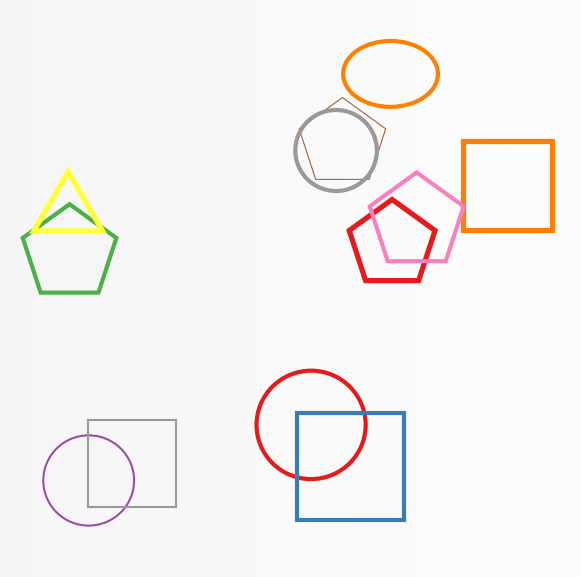[{"shape": "pentagon", "thickness": 2.5, "radius": 0.39, "center": [0.675, 0.576]}, {"shape": "circle", "thickness": 2, "radius": 0.47, "center": [0.535, 0.263]}, {"shape": "square", "thickness": 2, "radius": 0.46, "center": [0.603, 0.191]}, {"shape": "pentagon", "thickness": 2, "radius": 0.42, "center": [0.12, 0.561]}, {"shape": "circle", "thickness": 1, "radius": 0.39, "center": [0.153, 0.167]}, {"shape": "oval", "thickness": 2, "radius": 0.41, "center": [0.672, 0.871]}, {"shape": "square", "thickness": 2.5, "radius": 0.38, "center": [0.873, 0.678]}, {"shape": "triangle", "thickness": 2.5, "radius": 0.34, "center": [0.117, 0.633]}, {"shape": "pentagon", "thickness": 0.5, "radius": 0.39, "center": [0.589, 0.752]}, {"shape": "pentagon", "thickness": 2, "radius": 0.42, "center": [0.717, 0.616]}, {"shape": "circle", "thickness": 2, "radius": 0.35, "center": [0.578, 0.739]}, {"shape": "square", "thickness": 1, "radius": 0.38, "center": [0.227, 0.197]}]